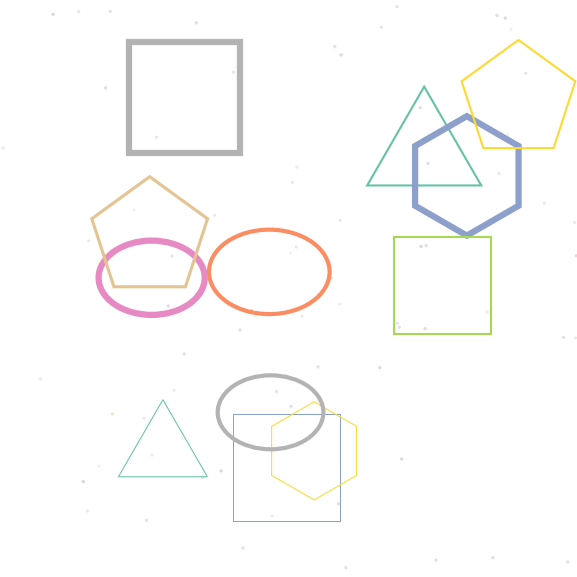[{"shape": "triangle", "thickness": 1, "radius": 0.57, "center": [0.735, 0.735]}, {"shape": "triangle", "thickness": 0.5, "radius": 0.44, "center": [0.282, 0.218]}, {"shape": "oval", "thickness": 2, "radius": 0.52, "center": [0.466, 0.528]}, {"shape": "square", "thickness": 0.5, "radius": 0.46, "center": [0.496, 0.189]}, {"shape": "hexagon", "thickness": 3, "radius": 0.52, "center": [0.808, 0.695]}, {"shape": "oval", "thickness": 3, "radius": 0.46, "center": [0.263, 0.518]}, {"shape": "square", "thickness": 1, "radius": 0.42, "center": [0.767, 0.505]}, {"shape": "hexagon", "thickness": 0.5, "radius": 0.42, "center": [0.544, 0.218]}, {"shape": "pentagon", "thickness": 1, "radius": 0.52, "center": [0.898, 0.826]}, {"shape": "pentagon", "thickness": 1.5, "radius": 0.53, "center": [0.259, 0.588]}, {"shape": "oval", "thickness": 2, "radius": 0.46, "center": [0.468, 0.285]}, {"shape": "square", "thickness": 3, "radius": 0.48, "center": [0.32, 0.83]}]